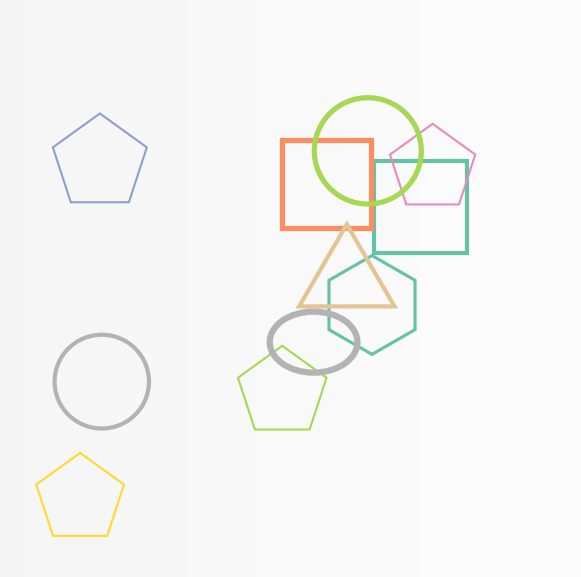[{"shape": "hexagon", "thickness": 1.5, "radius": 0.43, "center": [0.64, 0.471]}, {"shape": "square", "thickness": 2, "radius": 0.4, "center": [0.723, 0.641]}, {"shape": "square", "thickness": 2.5, "radius": 0.38, "center": [0.561, 0.68]}, {"shape": "pentagon", "thickness": 1, "radius": 0.42, "center": [0.172, 0.718]}, {"shape": "pentagon", "thickness": 1, "radius": 0.39, "center": [0.744, 0.708]}, {"shape": "pentagon", "thickness": 1, "radius": 0.4, "center": [0.486, 0.32]}, {"shape": "circle", "thickness": 2.5, "radius": 0.46, "center": [0.633, 0.738]}, {"shape": "pentagon", "thickness": 1, "radius": 0.4, "center": [0.138, 0.136]}, {"shape": "triangle", "thickness": 2, "radius": 0.47, "center": [0.597, 0.516]}, {"shape": "circle", "thickness": 2, "radius": 0.41, "center": [0.175, 0.338]}, {"shape": "oval", "thickness": 3, "radius": 0.38, "center": [0.539, 0.407]}]